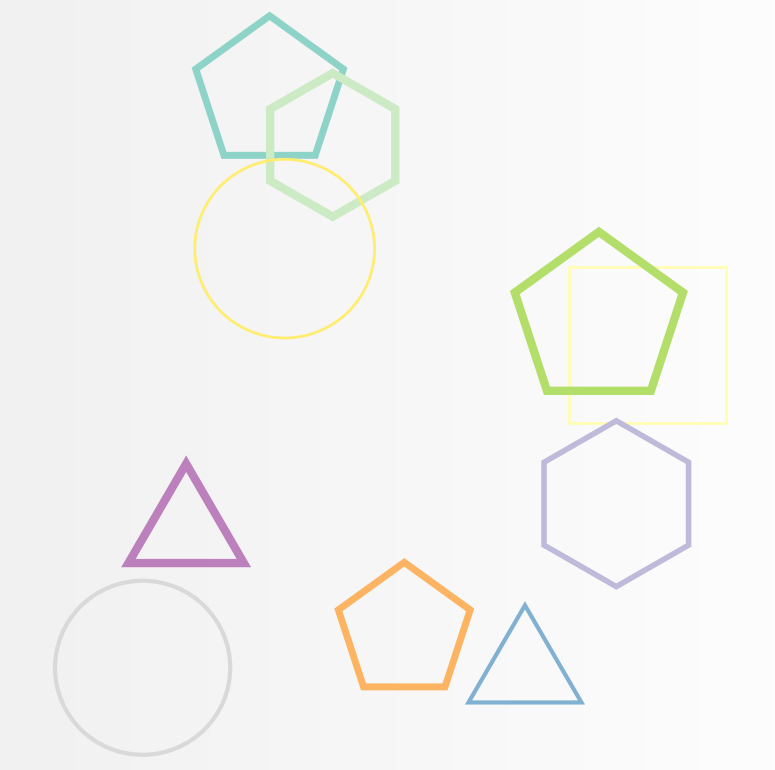[{"shape": "pentagon", "thickness": 2.5, "radius": 0.5, "center": [0.348, 0.879]}, {"shape": "square", "thickness": 1, "radius": 0.51, "center": [0.836, 0.551]}, {"shape": "hexagon", "thickness": 2, "radius": 0.54, "center": [0.795, 0.346]}, {"shape": "triangle", "thickness": 1.5, "radius": 0.42, "center": [0.677, 0.13]}, {"shape": "pentagon", "thickness": 2.5, "radius": 0.45, "center": [0.522, 0.18]}, {"shape": "pentagon", "thickness": 3, "radius": 0.57, "center": [0.773, 0.585]}, {"shape": "circle", "thickness": 1.5, "radius": 0.57, "center": [0.184, 0.133]}, {"shape": "triangle", "thickness": 3, "radius": 0.43, "center": [0.24, 0.312]}, {"shape": "hexagon", "thickness": 3, "radius": 0.47, "center": [0.429, 0.812]}, {"shape": "circle", "thickness": 1, "radius": 0.58, "center": [0.367, 0.677]}]